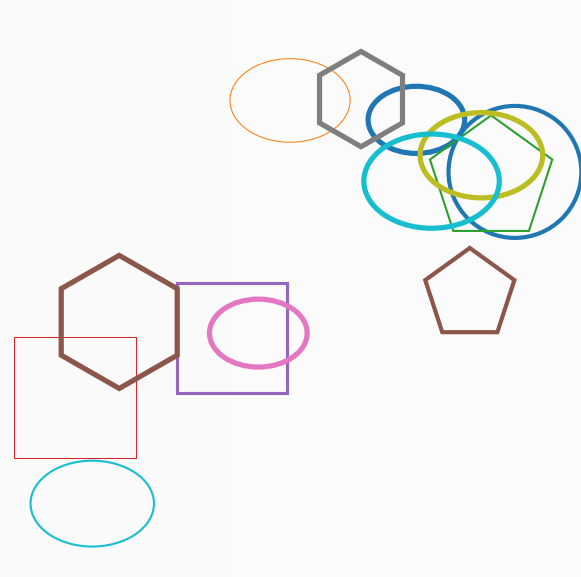[{"shape": "oval", "thickness": 2.5, "radius": 0.42, "center": [0.716, 0.792]}, {"shape": "circle", "thickness": 2, "radius": 0.57, "center": [0.886, 0.701]}, {"shape": "oval", "thickness": 0.5, "radius": 0.52, "center": [0.499, 0.825]}, {"shape": "pentagon", "thickness": 1, "radius": 0.55, "center": [0.845, 0.689]}, {"shape": "square", "thickness": 0.5, "radius": 0.52, "center": [0.129, 0.31]}, {"shape": "square", "thickness": 1.5, "radius": 0.48, "center": [0.399, 0.413]}, {"shape": "pentagon", "thickness": 2, "radius": 0.4, "center": [0.808, 0.489]}, {"shape": "hexagon", "thickness": 2.5, "radius": 0.58, "center": [0.205, 0.442]}, {"shape": "oval", "thickness": 2.5, "radius": 0.42, "center": [0.444, 0.422]}, {"shape": "hexagon", "thickness": 2.5, "radius": 0.41, "center": [0.621, 0.828]}, {"shape": "oval", "thickness": 2.5, "radius": 0.53, "center": [0.828, 0.73]}, {"shape": "oval", "thickness": 2.5, "radius": 0.58, "center": [0.742, 0.685]}, {"shape": "oval", "thickness": 1, "radius": 0.53, "center": [0.159, 0.127]}]